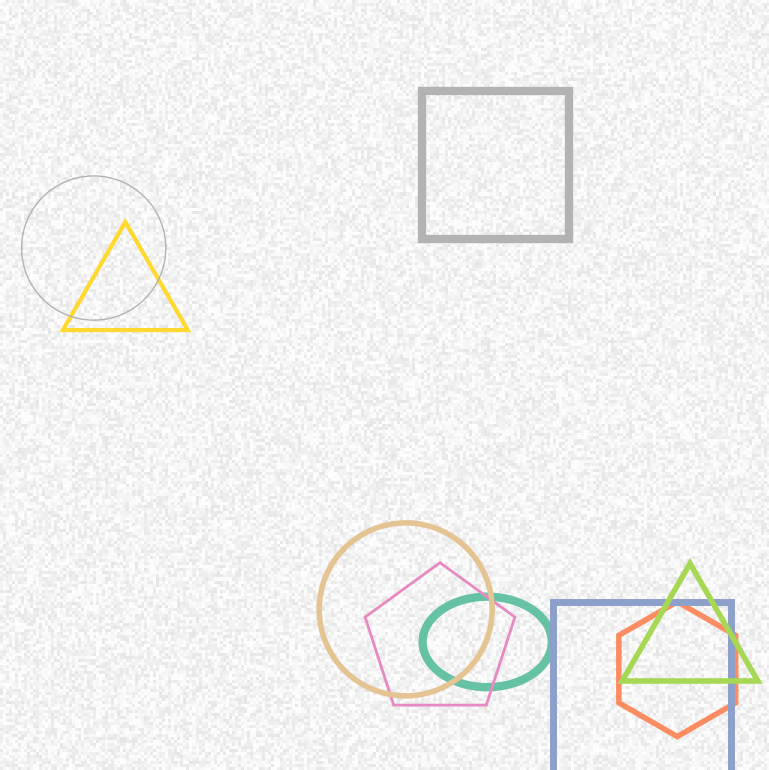[{"shape": "oval", "thickness": 3, "radius": 0.42, "center": [0.633, 0.166]}, {"shape": "hexagon", "thickness": 2, "radius": 0.44, "center": [0.88, 0.131]}, {"shape": "square", "thickness": 2.5, "radius": 0.58, "center": [0.834, 0.103]}, {"shape": "pentagon", "thickness": 1, "radius": 0.51, "center": [0.571, 0.167]}, {"shape": "triangle", "thickness": 2, "radius": 0.51, "center": [0.896, 0.166]}, {"shape": "triangle", "thickness": 1.5, "radius": 0.47, "center": [0.163, 0.618]}, {"shape": "circle", "thickness": 2, "radius": 0.56, "center": [0.527, 0.209]}, {"shape": "circle", "thickness": 0.5, "radius": 0.47, "center": [0.122, 0.678]}, {"shape": "square", "thickness": 3, "radius": 0.48, "center": [0.643, 0.786]}]